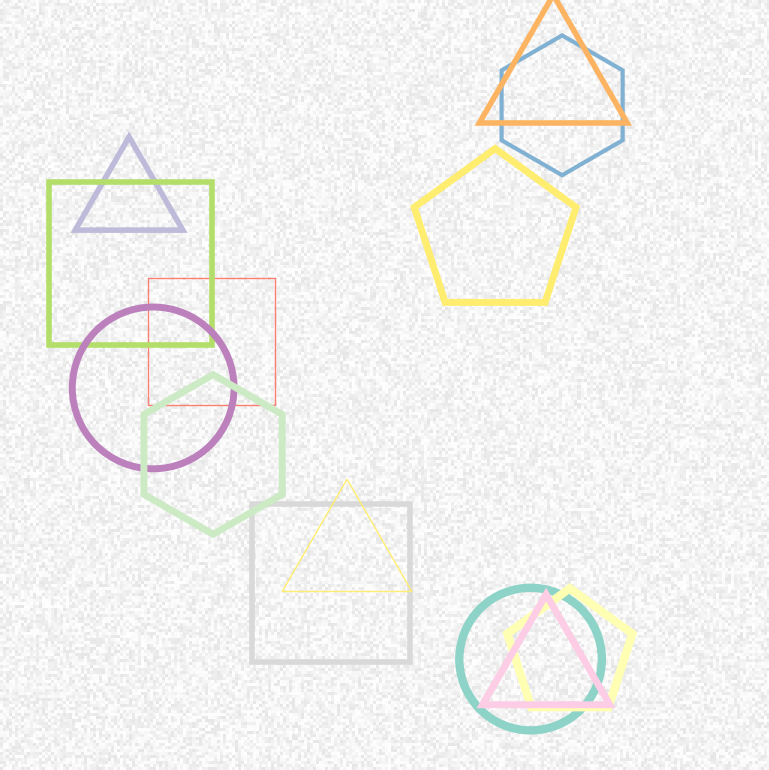[{"shape": "circle", "thickness": 3, "radius": 0.46, "center": [0.689, 0.144]}, {"shape": "pentagon", "thickness": 3, "radius": 0.43, "center": [0.74, 0.151]}, {"shape": "triangle", "thickness": 2, "radius": 0.4, "center": [0.168, 0.741]}, {"shape": "square", "thickness": 0.5, "radius": 0.41, "center": [0.275, 0.556]}, {"shape": "hexagon", "thickness": 1.5, "radius": 0.45, "center": [0.73, 0.863]}, {"shape": "triangle", "thickness": 2, "radius": 0.55, "center": [0.719, 0.896]}, {"shape": "square", "thickness": 2, "radius": 0.53, "center": [0.169, 0.657]}, {"shape": "triangle", "thickness": 2.5, "radius": 0.48, "center": [0.709, 0.132]}, {"shape": "square", "thickness": 2, "radius": 0.51, "center": [0.43, 0.243]}, {"shape": "circle", "thickness": 2.5, "radius": 0.53, "center": [0.199, 0.496]}, {"shape": "hexagon", "thickness": 2.5, "radius": 0.52, "center": [0.277, 0.41]}, {"shape": "pentagon", "thickness": 2.5, "radius": 0.55, "center": [0.643, 0.697]}, {"shape": "triangle", "thickness": 0.5, "radius": 0.49, "center": [0.451, 0.28]}]